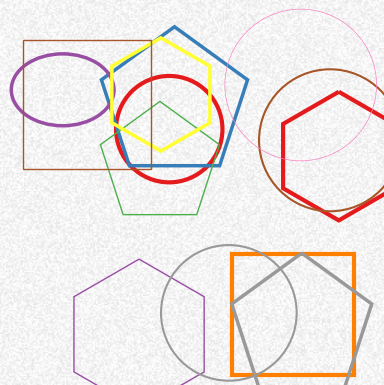[{"shape": "circle", "thickness": 3, "radius": 0.69, "center": [0.44, 0.665]}, {"shape": "hexagon", "thickness": 3, "radius": 0.84, "center": [0.88, 0.595]}, {"shape": "pentagon", "thickness": 2.5, "radius": 1.0, "center": [0.453, 0.731]}, {"shape": "pentagon", "thickness": 1, "radius": 0.81, "center": [0.415, 0.574]}, {"shape": "oval", "thickness": 2.5, "radius": 0.67, "center": [0.163, 0.767]}, {"shape": "hexagon", "thickness": 1, "radius": 0.98, "center": [0.361, 0.132]}, {"shape": "square", "thickness": 3, "radius": 0.79, "center": [0.761, 0.183]}, {"shape": "hexagon", "thickness": 2.5, "radius": 0.74, "center": [0.418, 0.755]}, {"shape": "square", "thickness": 1, "radius": 0.83, "center": [0.226, 0.728]}, {"shape": "circle", "thickness": 1.5, "radius": 0.92, "center": [0.857, 0.636]}, {"shape": "circle", "thickness": 0.5, "radius": 0.99, "center": [0.781, 0.779]}, {"shape": "pentagon", "thickness": 2.5, "radius": 0.96, "center": [0.784, 0.151]}, {"shape": "circle", "thickness": 1.5, "radius": 0.88, "center": [0.594, 0.187]}]